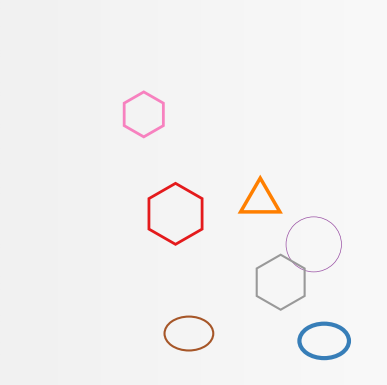[{"shape": "hexagon", "thickness": 2, "radius": 0.4, "center": [0.453, 0.445]}, {"shape": "oval", "thickness": 3, "radius": 0.32, "center": [0.837, 0.115]}, {"shape": "circle", "thickness": 0.5, "radius": 0.36, "center": [0.81, 0.365]}, {"shape": "triangle", "thickness": 2.5, "radius": 0.29, "center": [0.672, 0.479]}, {"shape": "oval", "thickness": 1.5, "radius": 0.31, "center": [0.487, 0.134]}, {"shape": "hexagon", "thickness": 2, "radius": 0.29, "center": [0.371, 0.703]}, {"shape": "hexagon", "thickness": 1.5, "radius": 0.36, "center": [0.724, 0.267]}]